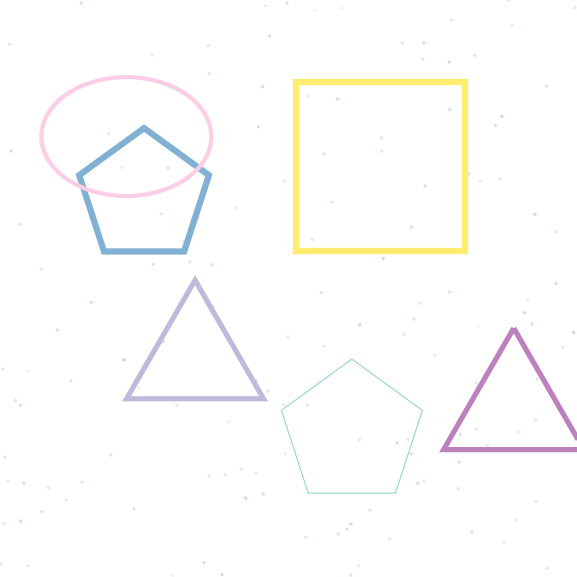[{"shape": "pentagon", "thickness": 0.5, "radius": 0.64, "center": [0.609, 0.249]}, {"shape": "triangle", "thickness": 2.5, "radius": 0.68, "center": [0.338, 0.377]}, {"shape": "pentagon", "thickness": 3, "radius": 0.59, "center": [0.249, 0.659]}, {"shape": "oval", "thickness": 2, "radius": 0.74, "center": [0.219, 0.763]}, {"shape": "triangle", "thickness": 2.5, "radius": 0.7, "center": [0.89, 0.291]}, {"shape": "square", "thickness": 3, "radius": 0.73, "center": [0.659, 0.71]}]